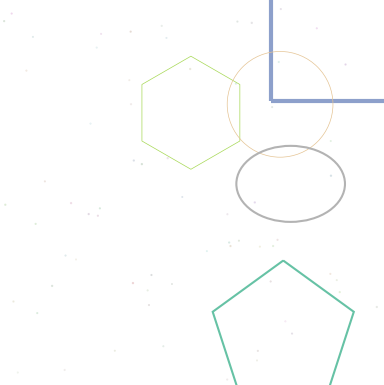[{"shape": "pentagon", "thickness": 1.5, "radius": 0.96, "center": [0.736, 0.131]}, {"shape": "square", "thickness": 3, "radius": 0.81, "center": [0.866, 0.899]}, {"shape": "hexagon", "thickness": 0.5, "radius": 0.73, "center": [0.496, 0.707]}, {"shape": "circle", "thickness": 0.5, "radius": 0.69, "center": [0.727, 0.729]}, {"shape": "oval", "thickness": 1.5, "radius": 0.71, "center": [0.755, 0.522]}]